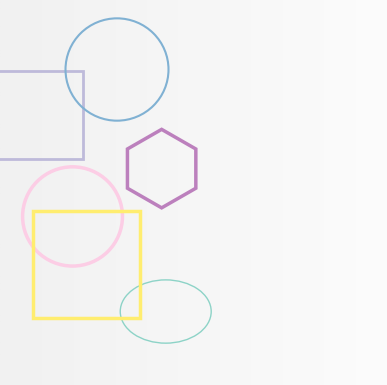[{"shape": "oval", "thickness": 1, "radius": 0.59, "center": [0.428, 0.191]}, {"shape": "square", "thickness": 2, "radius": 0.57, "center": [0.101, 0.702]}, {"shape": "circle", "thickness": 1.5, "radius": 0.66, "center": [0.302, 0.819]}, {"shape": "circle", "thickness": 2.5, "radius": 0.64, "center": [0.187, 0.438]}, {"shape": "hexagon", "thickness": 2.5, "radius": 0.51, "center": [0.417, 0.562]}, {"shape": "square", "thickness": 2.5, "radius": 0.69, "center": [0.223, 0.312]}]